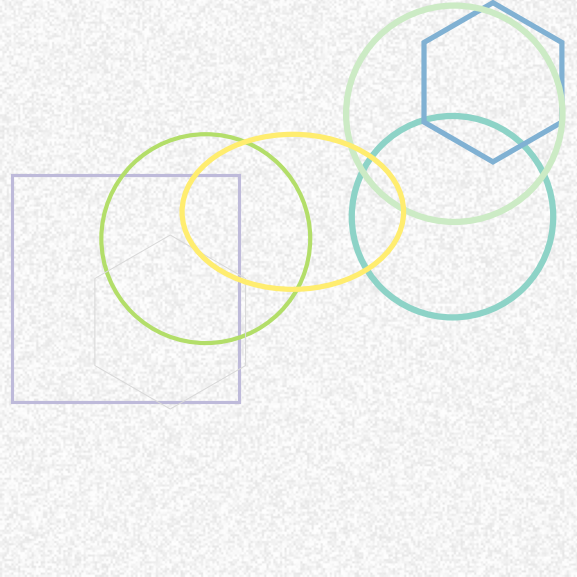[{"shape": "circle", "thickness": 3, "radius": 0.87, "center": [0.784, 0.624]}, {"shape": "square", "thickness": 1.5, "radius": 0.98, "center": [0.217, 0.5]}, {"shape": "hexagon", "thickness": 2.5, "radius": 0.69, "center": [0.854, 0.857]}, {"shape": "circle", "thickness": 2, "radius": 0.9, "center": [0.356, 0.586]}, {"shape": "hexagon", "thickness": 0.5, "radius": 0.75, "center": [0.295, 0.441]}, {"shape": "circle", "thickness": 3, "radius": 0.94, "center": [0.787, 0.802]}, {"shape": "oval", "thickness": 2.5, "radius": 0.96, "center": [0.507, 0.632]}]